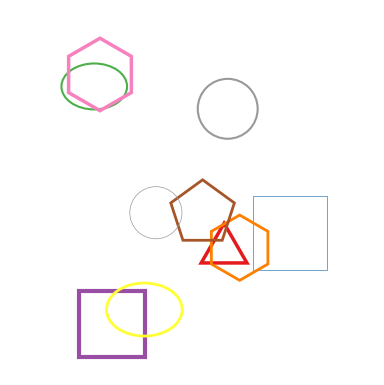[{"shape": "triangle", "thickness": 2.5, "radius": 0.34, "center": [0.582, 0.351]}, {"shape": "square", "thickness": 0.5, "radius": 0.48, "center": [0.754, 0.394]}, {"shape": "oval", "thickness": 1.5, "radius": 0.43, "center": [0.245, 0.775]}, {"shape": "square", "thickness": 3, "radius": 0.43, "center": [0.291, 0.159]}, {"shape": "hexagon", "thickness": 2, "radius": 0.42, "center": [0.622, 0.357]}, {"shape": "oval", "thickness": 2, "radius": 0.49, "center": [0.375, 0.196]}, {"shape": "pentagon", "thickness": 2, "radius": 0.43, "center": [0.526, 0.446]}, {"shape": "hexagon", "thickness": 2.5, "radius": 0.47, "center": [0.26, 0.807]}, {"shape": "circle", "thickness": 0.5, "radius": 0.34, "center": [0.405, 0.447]}, {"shape": "circle", "thickness": 1.5, "radius": 0.39, "center": [0.591, 0.717]}]